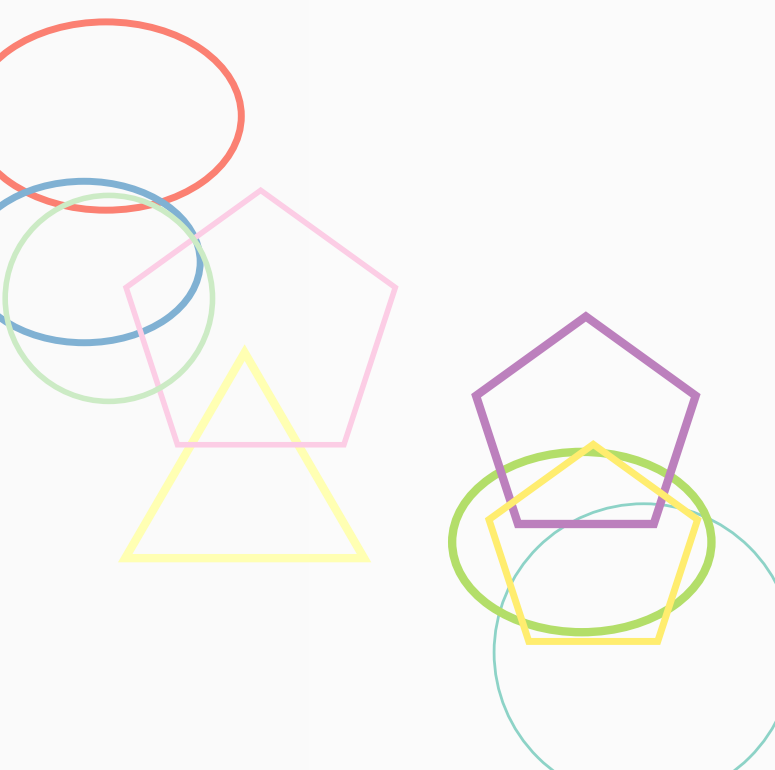[{"shape": "circle", "thickness": 1, "radius": 0.97, "center": [0.831, 0.153]}, {"shape": "triangle", "thickness": 3, "radius": 0.89, "center": [0.316, 0.364]}, {"shape": "oval", "thickness": 2.5, "radius": 0.87, "center": [0.137, 0.849]}, {"shape": "oval", "thickness": 2.5, "radius": 0.75, "center": [0.109, 0.66]}, {"shape": "oval", "thickness": 3, "radius": 0.84, "center": [0.751, 0.296]}, {"shape": "pentagon", "thickness": 2, "radius": 0.91, "center": [0.336, 0.57]}, {"shape": "pentagon", "thickness": 3, "radius": 0.74, "center": [0.756, 0.44]}, {"shape": "circle", "thickness": 2, "radius": 0.67, "center": [0.14, 0.612]}, {"shape": "pentagon", "thickness": 2.5, "radius": 0.71, "center": [0.765, 0.281]}]